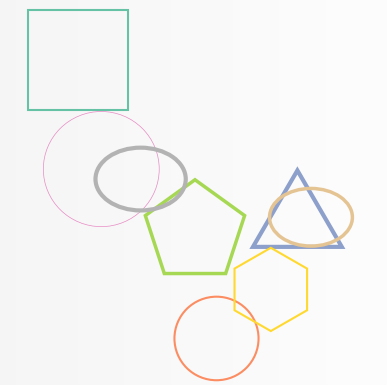[{"shape": "square", "thickness": 1.5, "radius": 0.65, "center": [0.201, 0.844]}, {"shape": "circle", "thickness": 1.5, "radius": 0.54, "center": [0.559, 0.121]}, {"shape": "triangle", "thickness": 3, "radius": 0.66, "center": [0.767, 0.425]}, {"shape": "circle", "thickness": 0.5, "radius": 0.75, "center": [0.261, 0.561]}, {"shape": "pentagon", "thickness": 2.5, "radius": 0.67, "center": [0.503, 0.398]}, {"shape": "hexagon", "thickness": 1.5, "radius": 0.54, "center": [0.699, 0.248]}, {"shape": "oval", "thickness": 2.5, "radius": 0.53, "center": [0.802, 0.436]}, {"shape": "oval", "thickness": 3, "radius": 0.58, "center": [0.363, 0.535]}]